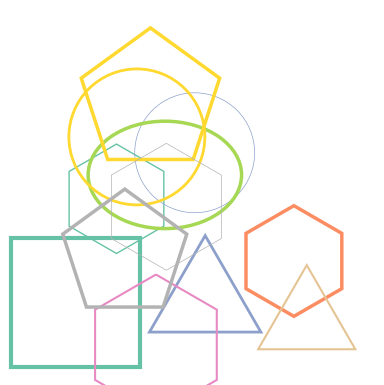[{"shape": "hexagon", "thickness": 1, "radius": 0.71, "center": [0.303, 0.484]}, {"shape": "square", "thickness": 3, "radius": 0.84, "center": [0.196, 0.213]}, {"shape": "hexagon", "thickness": 2.5, "radius": 0.72, "center": [0.763, 0.322]}, {"shape": "triangle", "thickness": 2, "radius": 0.84, "center": [0.533, 0.221]}, {"shape": "circle", "thickness": 0.5, "radius": 0.78, "center": [0.506, 0.603]}, {"shape": "hexagon", "thickness": 1.5, "radius": 0.91, "center": [0.405, 0.104]}, {"shape": "oval", "thickness": 2.5, "radius": 1.0, "center": [0.428, 0.546]}, {"shape": "pentagon", "thickness": 2.5, "radius": 0.94, "center": [0.391, 0.739]}, {"shape": "circle", "thickness": 2, "radius": 0.88, "center": [0.355, 0.644]}, {"shape": "triangle", "thickness": 1.5, "radius": 0.73, "center": [0.797, 0.166]}, {"shape": "hexagon", "thickness": 0.5, "radius": 0.82, "center": [0.432, 0.463]}, {"shape": "pentagon", "thickness": 2.5, "radius": 0.85, "center": [0.324, 0.339]}]